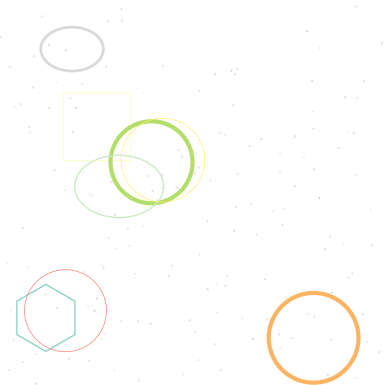[{"shape": "hexagon", "thickness": 1, "radius": 0.43, "center": [0.119, 0.174]}, {"shape": "square", "thickness": 0.5, "radius": 0.44, "center": [0.251, 0.673]}, {"shape": "circle", "thickness": 0.5, "radius": 0.53, "center": [0.17, 0.193]}, {"shape": "circle", "thickness": 3, "radius": 0.58, "center": [0.815, 0.123]}, {"shape": "circle", "thickness": 3, "radius": 0.53, "center": [0.394, 0.579]}, {"shape": "oval", "thickness": 2, "radius": 0.41, "center": [0.187, 0.872]}, {"shape": "oval", "thickness": 1, "radius": 0.58, "center": [0.31, 0.516]}, {"shape": "circle", "thickness": 0.5, "radius": 0.54, "center": [0.423, 0.584]}]